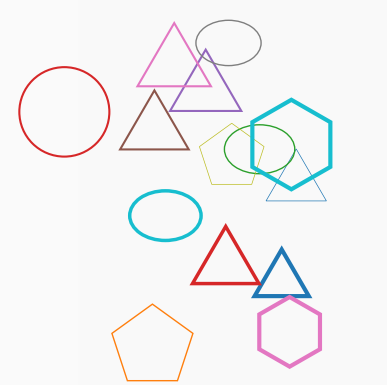[{"shape": "triangle", "thickness": 0.5, "radius": 0.45, "center": [0.764, 0.523]}, {"shape": "triangle", "thickness": 3, "radius": 0.4, "center": [0.727, 0.271]}, {"shape": "pentagon", "thickness": 1, "radius": 0.55, "center": [0.393, 0.1]}, {"shape": "oval", "thickness": 1, "radius": 0.45, "center": [0.67, 0.612]}, {"shape": "circle", "thickness": 1.5, "radius": 0.58, "center": [0.166, 0.709]}, {"shape": "triangle", "thickness": 2.5, "radius": 0.49, "center": [0.582, 0.313]}, {"shape": "triangle", "thickness": 1.5, "radius": 0.53, "center": [0.531, 0.765]}, {"shape": "triangle", "thickness": 1.5, "radius": 0.51, "center": [0.398, 0.663]}, {"shape": "hexagon", "thickness": 3, "radius": 0.45, "center": [0.747, 0.138]}, {"shape": "triangle", "thickness": 1.5, "radius": 0.55, "center": [0.45, 0.831]}, {"shape": "oval", "thickness": 1, "radius": 0.42, "center": [0.59, 0.888]}, {"shape": "pentagon", "thickness": 0.5, "radius": 0.44, "center": [0.598, 0.592]}, {"shape": "hexagon", "thickness": 3, "radius": 0.58, "center": [0.752, 0.625]}, {"shape": "oval", "thickness": 2.5, "radius": 0.46, "center": [0.427, 0.44]}]